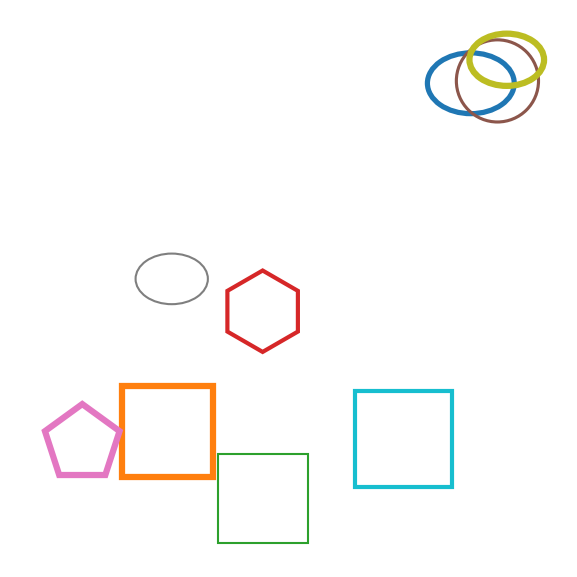[{"shape": "oval", "thickness": 2.5, "radius": 0.38, "center": [0.815, 0.855]}, {"shape": "square", "thickness": 3, "radius": 0.39, "center": [0.291, 0.251]}, {"shape": "square", "thickness": 1, "radius": 0.39, "center": [0.456, 0.136]}, {"shape": "hexagon", "thickness": 2, "radius": 0.35, "center": [0.455, 0.46]}, {"shape": "circle", "thickness": 1.5, "radius": 0.36, "center": [0.861, 0.859]}, {"shape": "pentagon", "thickness": 3, "radius": 0.34, "center": [0.142, 0.232]}, {"shape": "oval", "thickness": 1, "radius": 0.31, "center": [0.297, 0.516]}, {"shape": "oval", "thickness": 3, "radius": 0.32, "center": [0.877, 0.896]}, {"shape": "square", "thickness": 2, "radius": 0.42, "center": [0.699, 0.239]}]